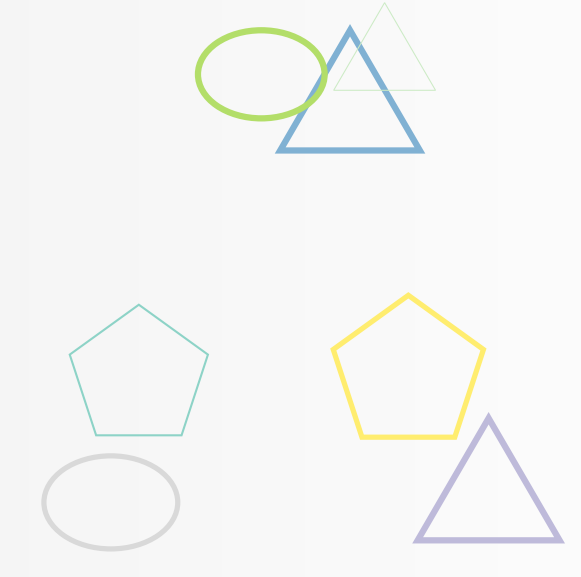[{"shape": "pentagon", "thickness": 1, "radius": 0.62, "center": [0.239, 0.346]}, {"shape": "triangle", "thickness": 3, "radius": 0.7, "center": [0.841, 0.134]}, {"shape": "triangle", "thickness": 3, "radius": 0.69, "center": [0.602, 0.808]}, {"shape": "oval", "thickness": 3, "radius": 0.54, "center": [0.45, 0.87]}, {"shape": "oval", "thickness": 2.5, "radius": 0.58, "center": [0.191, 0.129]}, {"shape": "triangle", "thickness": 0.5, "radius": 0.51, "center": [0.662, 0.893]}, {"shape": "pentagon", "thickness": 2.5, "radius": 0.68, "center": [0.703, 0.352]}]